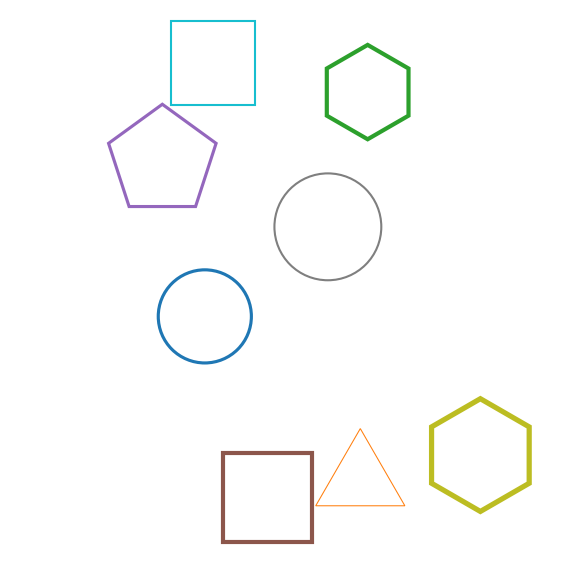[{"shape": "circle", "thickness": 1.5, "radius": 0.4, "center": [0.355, 0.451]}, {"shape": "triangle", "thickness": 0.5, "radius": 0.45, "center": [0.624, 0.168]}, {"shape": "hexagon", "thickness": 2, "radius": 0.41, "center": [0.637, 0.84]}, {"shape": "pentagon", "thickness": 1.5, "radius": 0.49, "center": [0.281, 0.721]}, {"shape": "square", "thickness": 2, "radius": 0.39, "center": [0.464, 0.138]}, {"shape": "circle", "thickness": 1, "radius": 0.46, "center": [0.568, 0.606]}, {"shape": "hexagon", "thickness": 2.5, "radius": 0.49, "center": [0.832, 0.211]}, {"shape": "square", "thickness": 1, "radius": 0.37, "center": [0.369, 0.89]}]